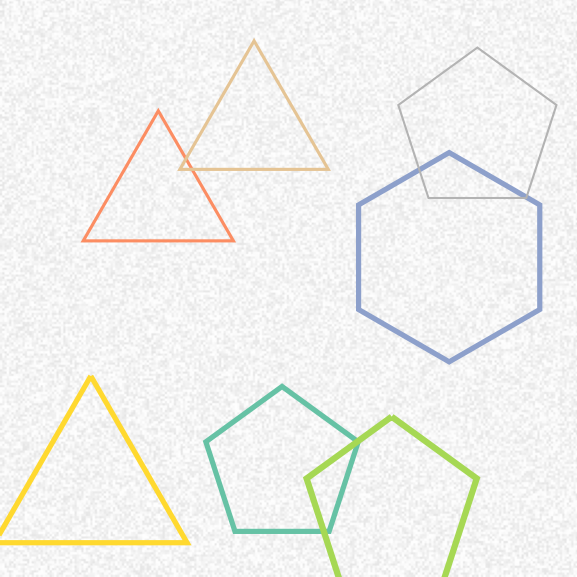[{"shape": "pentagon", "thickness": 2.5, "radius": 0.69, "center": [0.488, 0.191]}, {"shape": "triangle", "thickness": 1.5, "radius": 0.75, "center": [0.274, 0.657]}, {"shape": "hexagon", "thickness": 2.5, "radius": 0.91, "center": [0.778, 0.554]}, {"shape": "pentagon", "thickness": 3, "radius": 0.77, "center": [0.678, 0.123]}, {"shape": "triangle", "thickness": 2.5, "radius": 0.96, "center": [0.157, 0.156]}, {"shape": "triangle", "thickness": 1.5, "radius": 0.74, "center": [0.44, 0.78]}, {"shape": "pentagon", "thickness": 1, "radius": 0.72, "center": [0.827, 0.773]}]